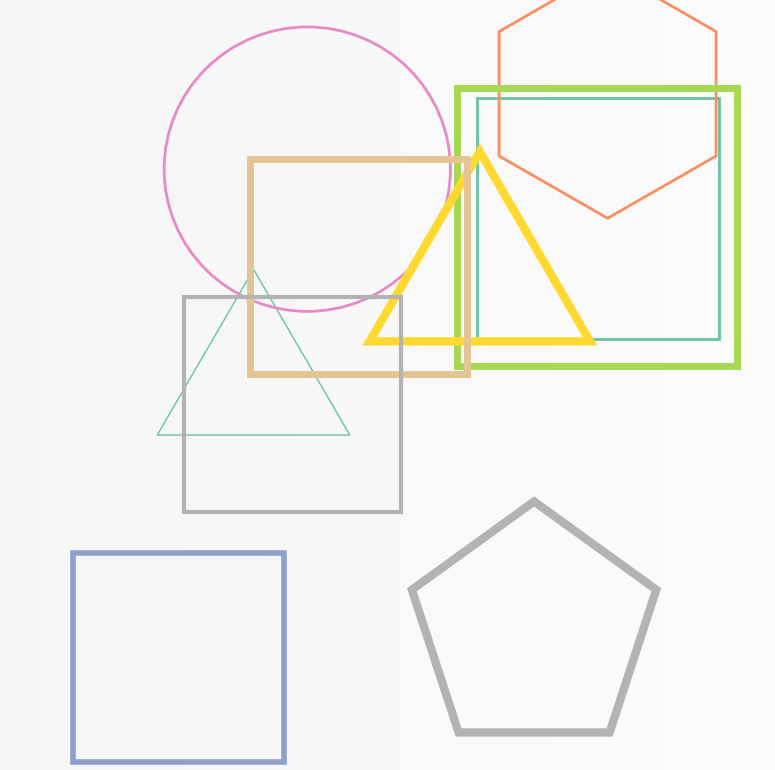[{"shape": "square", "thickness": 1, "radius": 0.78, "center": [0.772, 0.716]}, {"shape": "triangle", "thickness": 0.5, "radius": 0.72, "center": [0.327, 0.507]}, {"shape": "hexagon", "thickness": 1, "radius": 0.81, "center": [0.784, 0.878]}, {"shape": "square", "thickness": 2, "radius": 0.68, "center": [0.231, 0.146]}, {"shape": "circle", "thickness": 1, "radius": 0.92, "center": [0.396, 0.78]}, {"shape": "square", "thickness": 2.5, "radius": 0.9, "center": [0.77, 0.705]}, {"shape": "triangle", "thickness": 3, "radius": 0.82, "center": [0.619, 0.639]}, {"shape": "square", "thickness": 2.5, "radius": 0.7, "center": [0.463, 0.654]}, {"shape": "pentagon", "thickness": 3, "radius": 0.83, "center": [0.689, 0.183]}, {"shape": "square", "thickness": 1.5, "radius": 0.7, "center": [0.378, 0.474]}]